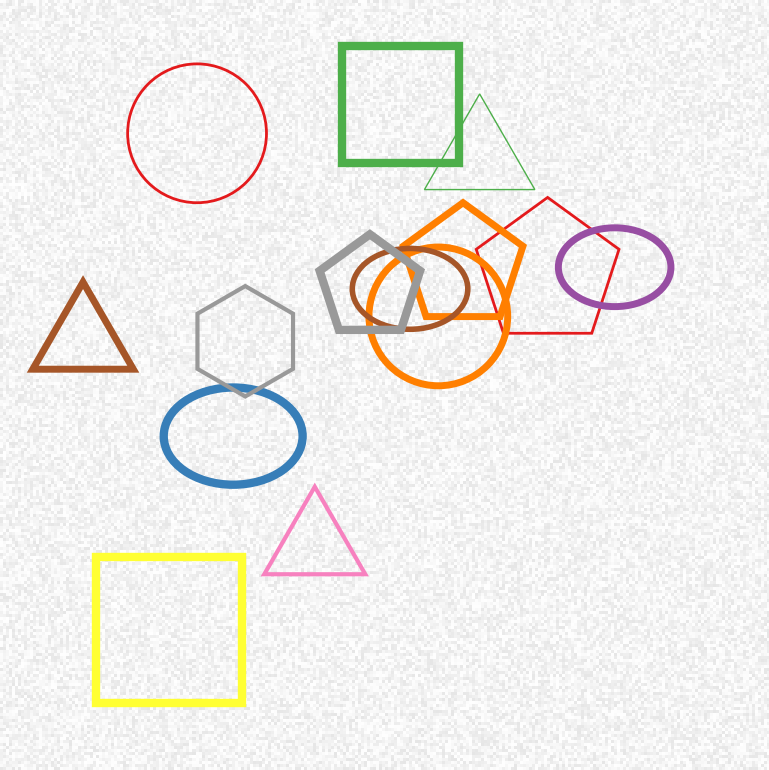[{"shape": "pentagon", "thickness": 1, "radius": 0.49, "center": [0.711, 0.646]}, {"shape": "circle", "thickness": 1, "radius": 0.45, "center": [0.256, 0.827]}, {"shape": "oval", "thickness": 3, "radius": 0.45, "center": [0.303, 0.434]}, {"shape": "square", "thickness": 3, "radius": 0.38, "center": [0.52, 0.865]}, {"shape": "triangle", "thickness": 0.5, "radius": 0.41, "center": [0.623, 0.795]}, {"shape": "oval", "thickness": 2.5, "radius": 0.37, "center": [0.798, 0.653]}, {"shape": "pentagon", "thickness": 2.5, "radius": 0.41, "center": [0.601, 0.655]}, {"shape": "circle", "thickness": 2.5, "radius": 0.45, "center": [0.569, 0.589]}, {"shape": "square", "thickness": 3, "radius": 0.47, "center": [0.22, 0.181]}, {"shape": "oval", "thickness": 2, "radius": 0.38, "center": [0.533, 0.625]}, {"shape": "triangle", "thickness": 2.5, "radius": 0.38, "center": [0.108, 0.558]}, {"shape": "triangle", "thickness": 1.5, "radius": 0.38, "center": [0.409, 0.292]}, {"shape": "pentagon", "thickness": 3, "radius": 0.34, "center": [0.48, 0.627]}, {"shape": "hexagon", "thickness": 1.5, "radius": 0.36, "center": [0.319, 0.557]}]